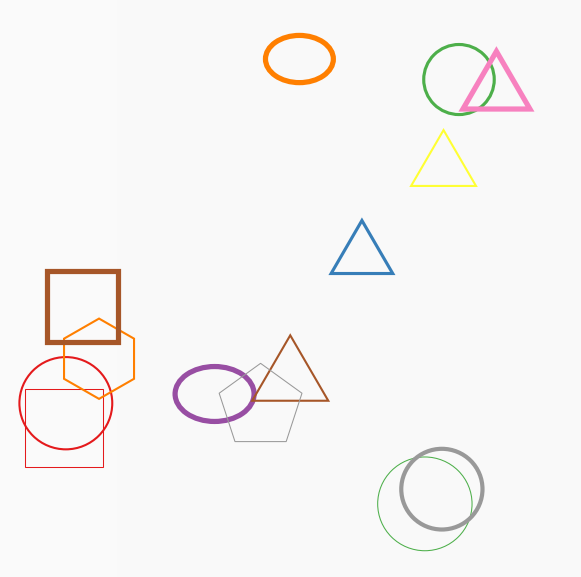[{"shape": "square", "thickness": 0.5, "radius": 0.34, "center": [0.11, 0.259]}, {"shape": "circle", "thickness": 1, "radius": 0.4, "center": [0.113, 0.301]}, {"shape": "triangle", "thickness": 1.5, "radius": 0.31, "center": [0.623, 0.556]}, {"shape": "circle", "thickness": 0.5, "radius": 0.41, "center": [0.731, 0.127]}, {"shape": "circle", "thickness": 1.5, "radius": 0.3, "center": [0.79, 0.861]}, {"shape": "oval", "thickness": 2.5, "radius": 0.34, "center": [0.369, 0.317]}, {"shape": "oval", "thickness": 2.5, "radius": 0.29, "center": [0.515, 0.897]}, {"shape": "hexagon", "thickness": 1, "radius": 0.35, "center": [0.17, 0.378]}, {"shape": "triangle", "thickness": 1, "radius": 0.32, "center": [0.763, 0.709]}, {"shape": "square", "thickness": 2.5, "radius": 0.31, "center": [0.142, 0.469]}, {"shape": "triangle", "thickness": 1, "radius": 0.38, "center": [0.499, 0.343]}, {"shape": "triangle", "thickness": 2.5, "radius": 0.33, "center": [0.854, 0.844]}, {"shape": "pentagon", "thickness": 0.5, "radius": 0.37, "center": [0.448, 0.295]}, {"shape": "circle", "thickness": 2, "radius": 0.35, "center": [0.76, 0.152]}]